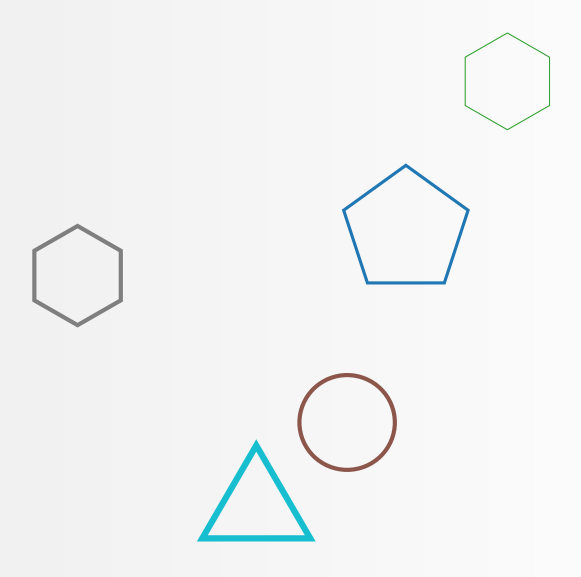[{"shape": "pentagon", "thickness": 1.5, "radius": 0.56, "center": [0.698, 0.6]}, {"shape": "hexagon", "thickness": 0.5, "radius": 0.42, "center": [0.873, 0.858]}, {"shape": "circle", "thickness": 2, "radius": 0.41, "center": [0.597, 0.268]}, {"shape": "hexagon", "thickness": 2, "radius": 0.43, "center": [0.133, 0.522]}, {"shape": "triangle", "thickness": 3, "radius": 0.54, "center": [0.441, 0.121]}]